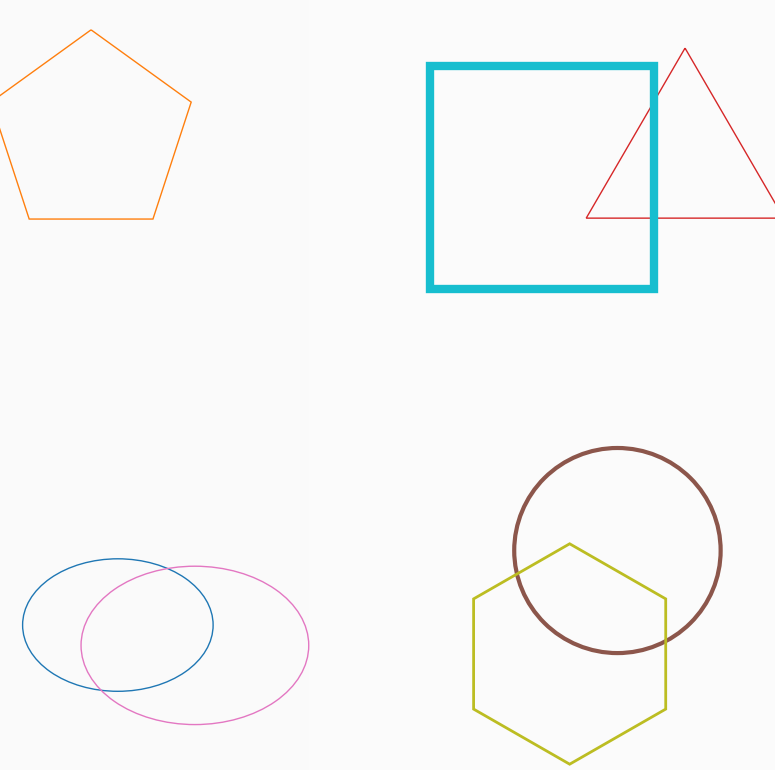[{"shape": "oval", "thickness": 0.5, "radius": 0.61, "center": [0.152, 0.188]}, {"shape": "pentagon", "thickness": 0.5, "radius": 0.68, "center": [0.118, 0.825]}, {"shape": "triangle", "thickness": 0.5, "radius": 0.74, "center": [0.884, 0.79]}, {"shape": "circle", "thickness": 1.5, "radius": 0.67, "center": [0.797, 0.285]}, {"shape": "oval", "thickness": 0.5, "radius": 0.73, "center": [0.251, 0.162]}, {"shape": "hexagon", "thickness": 1, "radius": 0.72, "center": [0.735, 0.151]}, {"shape": "square", "thickness": 3, "radius": 0.72, "center": [0.699, 0.77]}]